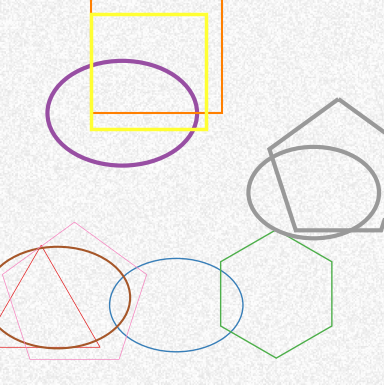[{"shape": "triangle", "thickness": 0.5, "radius": 0.88, "center": [0.107, 0.186]}, {"shape": "oval", "thickness": 1, "radius": 0.87, "center": [0.458, 0.207]}, {"shape": "hexagon", "thickness": 1, "radius": 0.83, "center": [0.718, 0.237]}, {"shape": "oval", "thickness": 3, "radius": 0.97, "center": [0.318, 0.706]}, {"shape": "square", "thickness": 1.5, "radius": 0.85, "center": [0.406, 0.876]}, {"shape": "square", "thickness": 2.5, "radius": 0.75, "center": [0.386, 0.814]}, {"shape": "oval", "thickness": 1.5, "radius": 0.94, "center": [0.15, 0.227]}, {"shape": "pentagon", "thickness": 0.5, "radius": 0.99, "center": [0.194, 0.226]}, {"shape": "oval", "thickness": 3, "radius": 0.85, "center": [0.815, 0.5]}, {"shape": "pentagon", "thickness": 3, "radius": 0.94, "center": [0.879, 0.554]}]